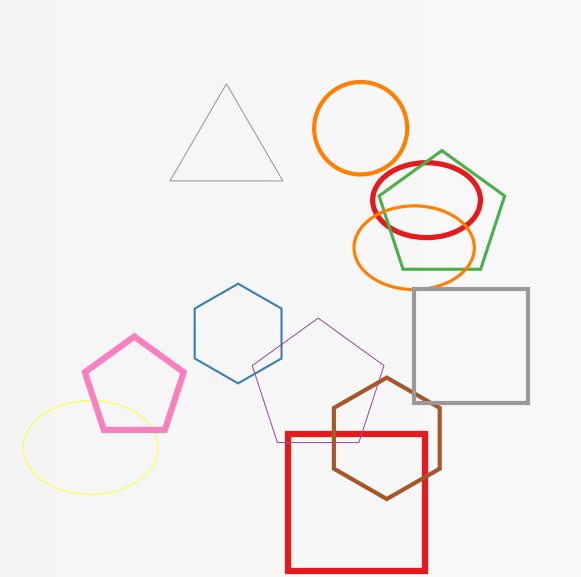[{"shape": "oval", "thickness": 2.5, "radius": 0.46, "center": [0.734, 0.653]}, {"shape": "square", "thickness": 3, "radius": 0.59, "center": [0.613, 0.128]}, {"shape": "hexagon", "thickness": 1, "radius": 0.43, "center": [0.41, 0.422]}, {"shape": "pentagon", "thickness": 1.5, "radius": 0.57, "center": [0.76, 0.625]}, {"shape": "pentagon", "thickness": 0.5, "radius": 0.6, "center": [0.547, 0.329]}, {"shape": "oval", "thickness": 1.5, "radius": 0.52, "center": [0.713, 0.57]}, {"shape": "circle", "thickness": 2, "radius": 0.4, "center": [0.621, 0.777]}, {"shape": "oval", "thickness": 0.5, "radius": 0.58, "center": [0.156, 0.224]}, {"shape": "hexagon", "thickness": 2, "radius": 0.53, "center": [0.665, 0.24]}, {"shape": "pentagon", "thickness": 3, "radius": 0.45, "center": [0.231, 0.327]}, {"shape": "triangle", "thickness": 0.5, "radius": 0.56, "center": [0.39, 0.742]}, {"shape": "square", "thickness": 2, "radius": 0.49, "center": [0.811, 0.4]}]